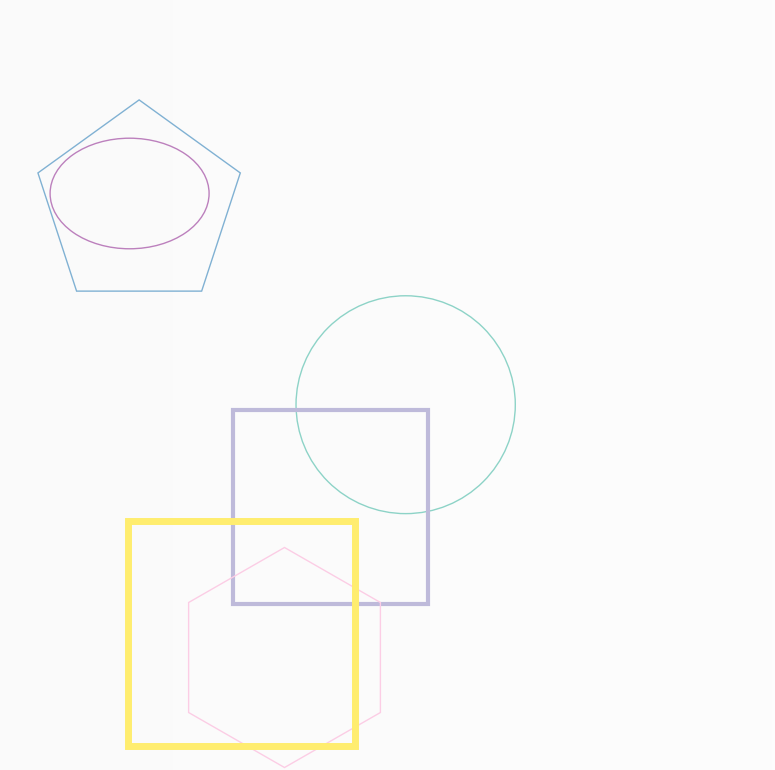[{"shape": "circle", "thickness": 0.5, "radius": 0.71, "center": [0.523, 0.474]}, {"shape": "square", "thickness": 1.5, "radius": 0.63, "center": [0.426, 0.342]}, {"shape": "pentagon", "thickness": 0.5, "radius": 0.69, "center": [0.18, 0.733]}, {"shape": "hexagon", "thickness": 0.5, "radius": 0.71, "center": [0.367, 0.146]}, {"shape": "oval", "thickness": 0.5, "radius": 0.51, "center": [0.167, 0.749]}, {"shape": "square", "thickness": 2.5, "radius": 0.73, "center": [0.311, 0.178]}]